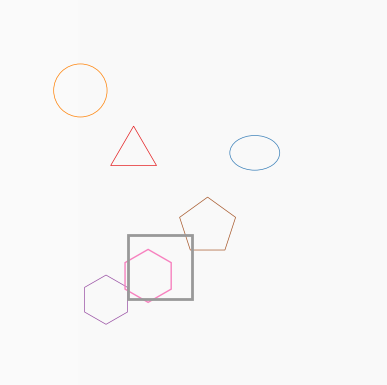[{"shape": "triangle", "thickness": 0.5, "radius": 0.34, "center": [0.345, 0.604]}, {"shape": "oval", "thickness": 0.5, "radius": 0.32, "center": [0.657, 0.603]}, {"shape": "hexagon", "thickness": 0.5, "radius": 0.32, "center": [0.274, 0.222]}, {"shape": "circle", "thickness": 0.5, "radius": 0.34, "center": [0.207, 0.765]}, {"shape": "pentagon", "thickness": 0.5, "radius": 0.38, "center": [0.536, 0.412]}, {"shape": "hexagon", "thickness": 1, "radius": 0.34, "center": [0.382, 0.283]}, {"shape": "square", "thickness": 2, "radius": 0.41, "center": [0.414, 0.307]}]